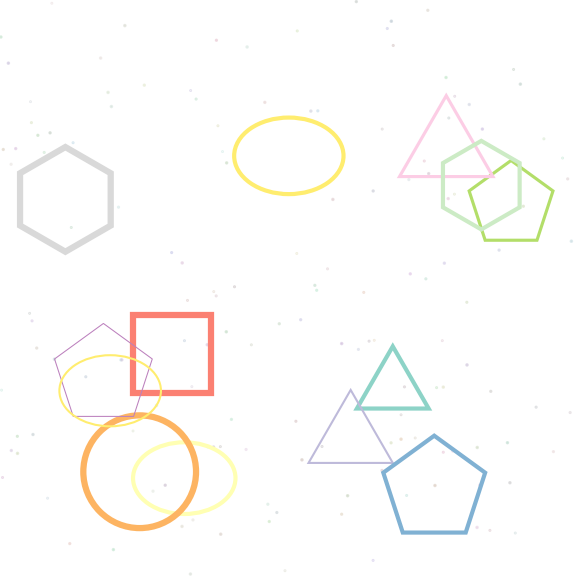[{"shape": "triangle", "thickness": 2, "radius": 0.36, "center": [0.68, 0.328]}, {"shape": "oval", "thickness": 2, "radius": 0.44, "center": [0.319, 0.171]}, {"shape": "triangle", "thickness": 1, "radius": 0.42, "center": [0.607, 0.24]}, {"shape": "square", "thickness": 3, "radius": 0.33, "center": [0.298, 0.386]}, {"shape": "pentagon", "thickness": 2, "radius": 0.46, "center": [0.752, 0.152]}, {"shape": "circle", "thickness": 3, "radius": 0.49, "center": [0.242, 0.182]}, {"shape": "pentagon", "thickness": 1.5, "radius": 0.38, "center": [0.885, 0.645]}, {"shape": "triangle", "thickness": 1.5, "radius": 0.47, "center": [0.773, 0.74]}, {"shape": "hexagon", "thickness": 3, "radius": 0.45, "center": [0.113, 0.654]}, {"shape": "pentagon", "thickness": 0.5, "radius": 0.44, "center": [0.179, 0.35]}, {"shape": "hexagon", "thickness": 2, "radius": 0.38, "center": [0.833, 0.679]}, {"shape": "oval", "thickness": 1, "radius": 0.44, "center": [0.191, 0.323]}, {"shape": "oval", "thickness": 2, "radius": 0.47, "center": [0.5, 0.729]}]